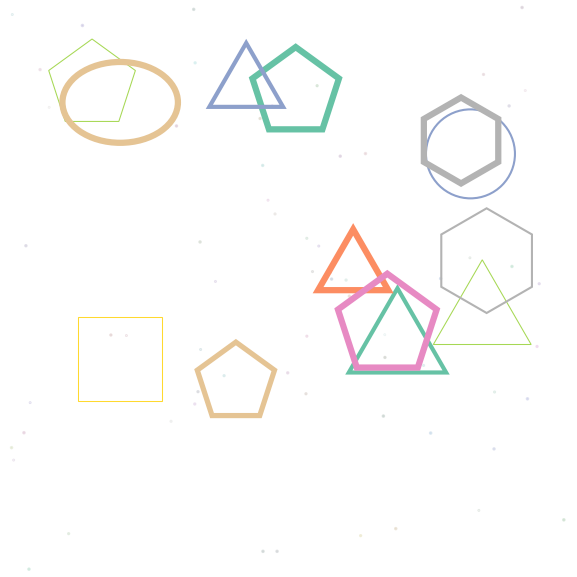[{"shape": "pentagon", "thickness": 3, "radius": 0.39, "center": [0.512, 0.839]}, {"shape": "triangle", "thickness": 2, "radius": 0.49, "center": [0.688, 0.403]}, {"shape": "triangle", "thickness": 3, "radius": 0.35, "center": [0.612, 0.532]}, {"shape": "circle", "thickness": 1, "radius": 0.39, "center": [0.815, 0.733]}, {"shape": "triangle", "thickness": 2, "radius": 0.37, "center": [0.426, 0.851]}, {"shape": "pentagon", "thickness": 3, "radius": 0.45, "center": [0.671, 0.435]}, {"shape": "pentagon", "thickness": 0.5, "radius": 0.39, "center": [0.159, 0.853]}, {"shape": "triangle", "thickness": 0.5, "radius": 0.49, "center": [0.835, 0.451]}, {"shape": "square", "thickness": 0.5, "radius": 0.36, "center": [0.208, 0.377]}, {"shape": "oval", "thickness": 3, "radius": 0.5, "center": [0.208, 0.822]}, {"shape": "pentagon", "thickness": 2.5, "radius": 0.35, "center": [0.408, 0.336]}, {"shape": "hexagon", "thickness": 1, "radius": 0.45, "center": [0.843, 0.548]}, {"shape": "hexagon", "thickness": 3, "radius": 0.37, "center": [0.798, 0.756]}]